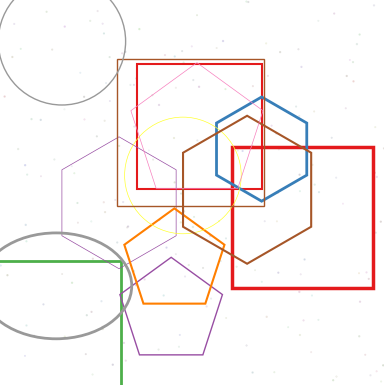[{"shape": "square", "thickness": 2.5, "radius": 0.91, "center": [0.786, 0.434]}, {"shape": "square", "thickness": 1.5, "radius": 0.81, "center": [0.518, 0.672]}, {"shape": "hexagon", "thickness": 2, "radius": 0.68, "center": [0.68, 0.613]}, {"shape": "square", "thickness": 2, "radius": 0.93, "center": [0.129, 0.137]}, {"shape": "pentagon", "thickness": 1, "radius": 0.7, "center": [0.445, 0.192]}, {"shape": "hexagon", "thickness": 0.5, "radius": 0.86, "center": [0.309, 0.473]}, {"shape": "pentagon", "thickness": 1.5, "radius": 0.68, "center": [0.453, 0.322]}, {"shape": "circle", "thickness": 0.5, "radius": 0.76, "center": [0.475, 0.544]}, {"shape": "square", "thickness": 1, "radius": 0.95, "center": [0.494, 0.657]}, {"shape": "hexagon", "thickness": 1.5, "radius": 0.96, "center": [0.642, 0.507]}, {"shape": "pentagon", "thickness": 0.5, "radius": 0.9, "center": [0.512, 0.657]}, {"shape": "circle", "thickness": 1, "radius": 0.83, "center": [0.161, 0.893]}, {"shape": "oval", "thickness": 2, "radius": 0.98, "center": [0.146, 0.258]}]